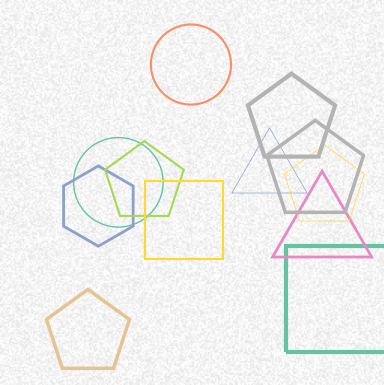[{"shape": "circle", "thickness": 1, "radius": 0.58, "center": [0.307, 0.526]}, {"shape": "square", "thickness": 3, "radius": 0.69, "center": [0.882, 0.223]}, {"shape": "circle", "thickness": 1.5, "radius": 0.52, "center": [0.496, 0.832]}, {"shape": "triangle", "thickness": 0.5, "radius": 0.56, "center": [0.7, 0.555]}, {"shape": "hexagon", "thickness": 2, "radius": 0.52, "center": [0.256, 0.465]}, {"shape": "triangle", "thickness": 2, "radius": 0.74, "center": [0.837, 0.407]}, {"shape": "pentagon", "thickness": 1.5, "radius": 0.54, "center": [0.375, 0.526]}, {"shape": "square", "thickness": 1.5, "radius": 0.51, "center": [0.478, 0.428]}, {"shape": "pentagon", "thickness": 0.5, "radius": 0.55, "center": [0.843, 0.514]}, {"shape": "pentagon", "thickness": 2.5, "radius": 0.57, "center": [0.228, 0.135]}, {"shape": "pentagon", "thickness": 2.5, "radius": 0.66, "center": [0.819, 0.555]}, {"shape": "pentagon", "thickness": 3, "radius": 0.6, "center": [0.757, 0.69]}]